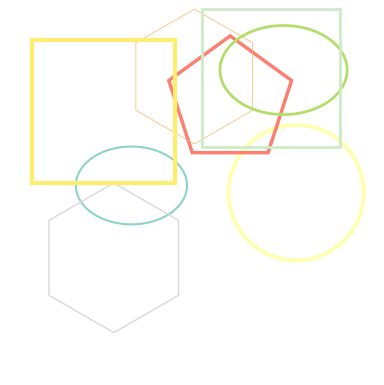[{"shape": "oval", "thickness": 1.5, "radius": 0.72, "center": [0.341, 0.518]}, {"shape": "circle", "thickness": 3, "radius": 0.88, "center": [0.769, 0.5]}, {"shape": "pentagon", "thickness": 2.5, "radius": 0.84, "center": [0.598, 0.739]}, {"shape": "hexagon", "thickness": 0.5, "radius": 0.88, "center": [0.505, 0.801]}, {"shape": "oval", "thickness": 2, "radius": 0.83, "center": [0.737, 0.818]}, {"shape": "hexagon", "thickness": 1, "radius": 0.97, "center": [0.296, 0.33]}, {"shape": "square", "thickness": 2, "radius": 0.9, "center": [0.704, 0.797]}, {"shape": "square", "thickness": 3, "radius": 0.93, "center": [0.268, 0.711]}]